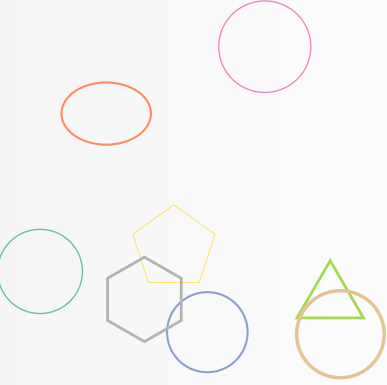[{"shape": "circle", "thickness": 1, "radius": 0.55, "center": [0.103, 0.295]}, {"shape": "oval", "thickness": 1.5, "radius": 0.58, "center": [0.274, 0.705]}, {"shape": "circle", "thickness": 1.5, "radius": 0.52, "center": [0.535, 0.137]}, {"shape": "circle", "thickness": 1, "radius": 0.59, "center": [0.683, 0.879]}, {"shape": "triangle", "thickness": 2, "radius": 0.5, "center": [0.852, 0.224]}, {"shape": "pentagon", "thickness": 0.5, "radius": 0.56, "center": [0.449, 0.357]}, {"shape": "circle", "thickness": 2.5, "radius": 0.57, "center": [0.879, 0.132]}, {"shape": "hexagon", "thickness": 2, "radius": 0.55, "center": [0.373, 0.222]}]